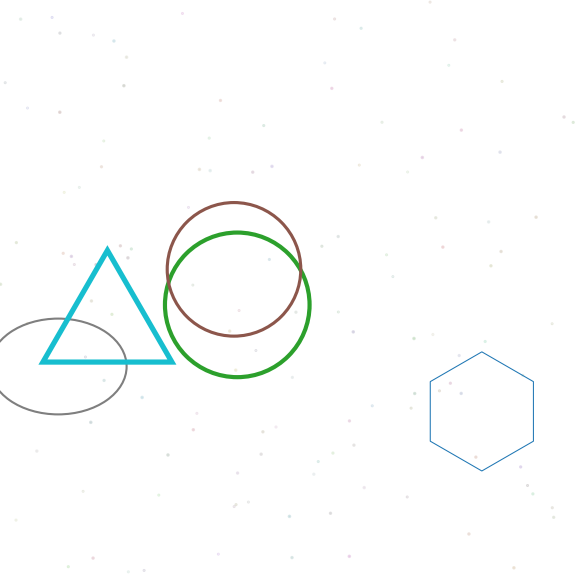[{"shape": "hexagon", "thickness": 0.5, "radius": 0.52, "center": [0.834, 0.287]}, {"shape": "circle", "thickness": 2, "radius": 0.63, "center": [0.411, 0.471]}, {"shape": "circle", "thickness": 1.5, "radius": 0.58, "center": [0.405, 0.533]}, {"shape": "oval", "thickness": 1, "radius": 0.59, "center": [0.101, 0.365]}, {"shape": "triangle", "thickness": 2.5, "radius": 0.64, "center": [0.186, 0.437]}]